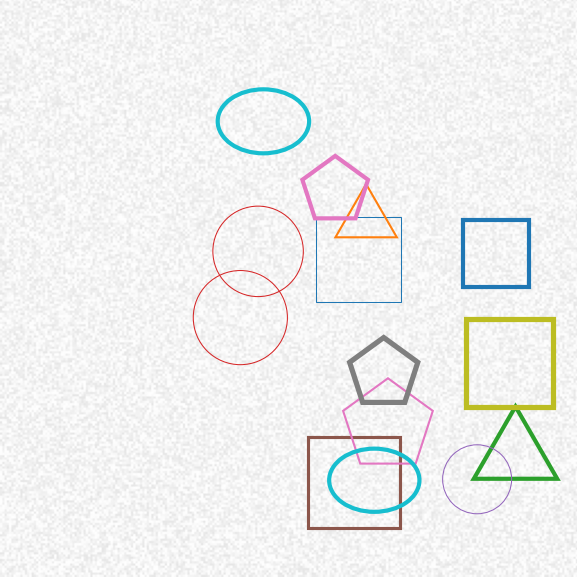[{"shape": "square", "thickness": 0.5, "radius": 0.37, "center": [0.62, 0.55]}, {"shape": "square", "thickness": 2, "radius": 0.29, "center": [0.859, 0.56]}, {"shape": "triangle", "thickness": 1, "radius": 0.31, "center": [0.634, 0.619]}, {"shape": "triangle", "thickness": 2, "radius": 0.42, "center": [0.893, 0.212]}, {"shape": "circle", "thickness": 0.5, "radius": 0.41, "center": [0.416, 0.449]}, {"shape": "circle", "thickness": 0.5, "radius": 0.39, "center": [0.447, 0.564]}, {"shape": "circle", "thickness": 0.5, "radius": 0.3, "center": [0.826, 0.169]}, {"shape": "square", "thickness": 1.5, "radius": 0.4, "center": [0.613, 0.164]}, {"shape": "pentagon", "thickness": 2, "radius": 0.3, "center": [0.58, 0.669]}, {"shape": "pentagon", "thickness": 1, "radius": 0.41, "center": [0.672, 0.262]}, {"shape": "pentagon", "thickness": 2.5, "radius": 0.31, "center": [0.664, 0.353]}, {"shape": "square", "thickness": 2.5, "radius": 0.38, "center": [0.883, 0.371]}, {"shape": "oval", "thickness": 2, "radius": 0.4, "center": [0.456, 0.789]}, {"shape": "oval", "thickness": 2, "radius": 0.39, "center": [0.648, 0.168]}]